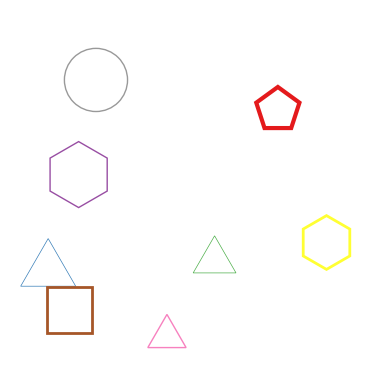[{"shape": "pentagon", "thickness": 3, "radius": 0.29, "center": [0.722, 0.715]}, {"shape": "triangle", "thickness": 0.5, "radius": 0.41, "center": [0.125, 0.298]}, {"shape": "triangle", "thickness": 0.5, "radius": 0.32, "center": [0.557, 0.323]}, {"shape": "hexagon", "thickness": 1, "radius": 0.43, "center": [0.204, 0.547]}, {"shape": "hexagon", "thickness": 2, "radius": 0.35, "center": [0.848, 0.37]}, {"shape": "square", "thickness": 2, "radius": 0.3, "center": [0.181, 0.195]}, {"shape": "triangle", "thickness": 1, "radius": 0.29, "center": [0.434, 0.126]}, {"shape": "circle", "thickness": 1, "radius": 0.41, "center": [0.249, 0.792]}]